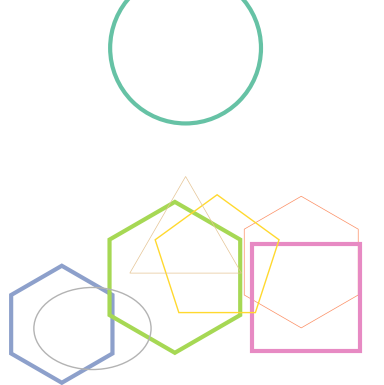[{"shape": "circle", "thickness": 3, "radius": 0.98, "center": [0.482, 0.875]}, {"shape": "hexagon", "thickness": 0.5, "radius": 0.85, "center": [0.782, 0.319]}, {"shape": "hexagon", "thickness": 3, "radius": 0.76, "center": [0.161, 0.158]}, {"shape": "square", "thickness": 3, "radius": 0.7, "center": [0.795, 0.227]}, {"shape": "hexagon", "thickness": 3, "radius": 0.98, "center": [0.454, 0.28]}, {"shape": "pentagon", "thickness": 1, "radius": 0.85, "center": [0.564, 0.325]}, {"shape": "triangle", "thickness": 0.5, "radius": 0.84, "center": [0.482, 0.374]}, {"shape": "oval", "thickness": 1, "radius": 0.76, "center": [0.24, 0.147]}]